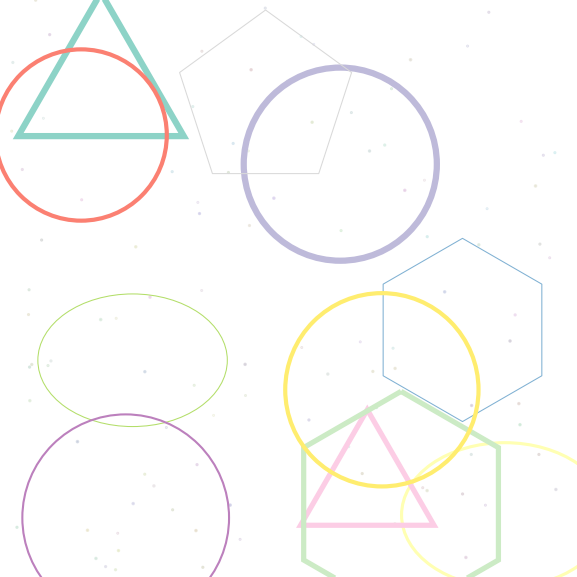[{"shape": "triangle", "thickness": 3, "radius": 0.83, "center": [0.175, 0.846]}, {"shape": "oval", "thickness": 1.5, "radius": 0.89, "center": [0.874, 0.107]}, {"shape": "circle", "thickness": 3, "radius": 0.84, "center": [0.589, 0.715]}, {"shape": "circle", "thickness": 2, "radius": 0.74, "center": [0.141, 0.765]}, {"shape": "hexagon", "thickness": 0.5, "radius": 0.79, "center": [0.801, 0.428]}, {"shape": "oval", "thickness": 0.5, "radius": 0.82, "center": [0.23, 0.375]}, {"shape": "triangle", "thickness": 2.5, "radius": 0.67, "center": [0.636, 0.156]}, {"shape": "pentagon", "thickness": 0.5, "radius": 0.78, "center": [0.46, 0.825]}, {"shape": "circle", "thickness": 1, "radius": 0.89, "center": [0.218, 0.103]}, {"shape": "hexagon", "thickness": 2.5, "radius": 0.97, "center": [0.694, 0.127]}, {"shape": "circle", "thickness": 2, "radius": 0.84, "center": [0.661, 0.324]}]